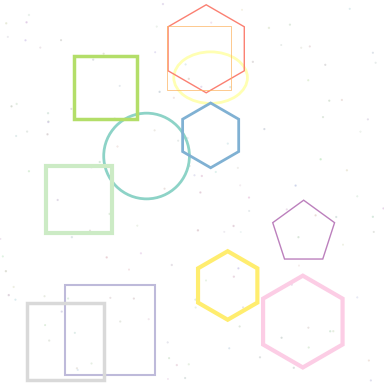[{"shape": "circle", "thickness": 2, "radius": 0.56, "center": [0.381, 0.595]}, {"shape": "oval", "thickness": 2, "radius": 0.48, "center": [0.547, 0.798]}, {"shape": "square", "thickness": 1.5, "radius": 0.58, "center": [0.285, 0.142]}, {"shape": "hexagon", "thickness": 1, "radius": 0.57, "center": [0.536, 0.873]}, {"shape": "hexagon", "thickness": 2, "radius": 0.42, "center": [0.547, 0.648]}, {"shape": "square", "thickness": 0.5, "radius": 0.41, "center": [0.518, 0.849]}, {"shape": "square", "thickness": 2.5, "radius": 0.41, "center": [0.275, 0.772]}, {"shape": "hexagon", "thickness": 3, "radius": 0.6, "center": [0.787, 0.165]}, {"shape": "square", "thickness": 2.5, "radius": 0.5, "center": [0.171, 0.114]}, {"shape": "pentagon", "thickness": 1, "radius": 0.42, "center": [0.789, 0.396]}, {"shape": "square", "thickness": 3, "radius": 0.43, "center": [0.204, 0.482]}, {"shape": "hexagon", "thickness": 3, "radius": 0.44, "center": [0.591, 0.259]}]